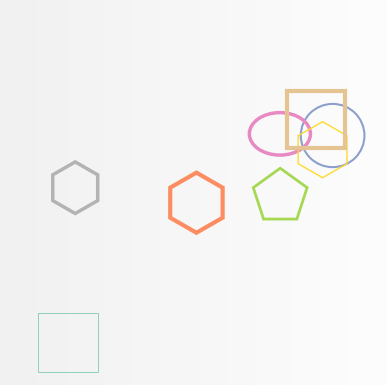[{"shape": "square", "thickness": 0.5, "radius": 0.39, "center": [0.175, 0.11]}, {"shape": "hexagon", "thickness": 3, "radius": 0.39, "center": [0.507, 0.474]}, {"shape": "circle", "thickness": 1.5, "radius": 0.41, "center": [0.858, 0.648]}, {"shape": "oval", "thickness": 2.5, "radius": 0.39, "center": [0.722, 0.652]}, {"shape": "pentagon", "thickness": 2, "radius": 0.37, "center": [0.723, 0.49]}, {"shape": "hexagon", "thickness": 1, "radius": 0.36, "center": [0.832, 0.611]}, {"shape": "square", "thickness": 3, "radius": 0.37, "center": [0.815, 0.69]}, {"shape": "hexagon", "thickness": 2.5, "radius": 0.33, "center": [0.194, 0.512]}]